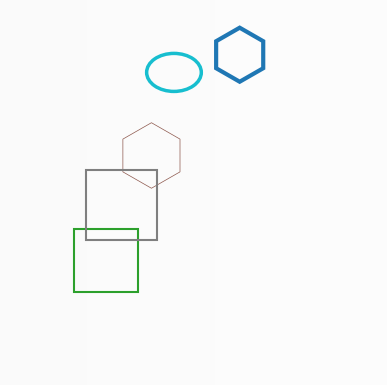[{"shape": "hexagon", "thickness": 3, "radius": 0.35, "center": [0.619, 0.858]}, {"shape": "square", "thickness": 1.5, "radius": 0.41, "center": [0.274, 0.323]}, {"shape": "hexagon", "thickness": 0.5, "radius": 0.43, "center": [0.391, 0.596]}, {"shape": "square", "thickness": 1.5, "radius": 0.46, "center": [0.313, 0.468]}, {"shape": "oval", "thickness": 2.5, "radius": 0.35, "center": [0.449, 0.812]}]